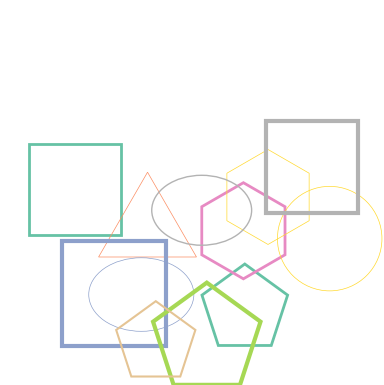[{"shape": "pentagon", "thickness": 2, "radius": 0.58, "center": [0.636, 0.197]}, {"shape": "square", "thickness": 2, "radius": 0.59, "center": [0.195, 0.508]}, {"shape": "triangle", "thickness": 0.5, "radius": 0.73, "center": [0.383, 0.406]}, {"shape": "square", "thickness": 3, "radius": 0.68, "center": [0.296, 0.238]}, {"shape": "oval", "thickness": 0.5, "radius": 0.68, "center": [0.367, 0.235]}, {"shape": "hexagon", "thickness": 2, "radius": 0.62, "center": [0.632, 0.401]}, {"shape": "pentagon", "thickness": 3, "radius": 0.73, "center": [0.537, 0.119]}, {"shape": "circle", "thickness": 0.5, "radius": 0.68, "center": [0.856, 0.38]}, {"shape": "hexagon", "thickness": 0.5, "radius": 0.62, "center": [0.696, 0.488]}, {"shape": "pentagon", "thickness": 1.5, "radius": 0.54, "center": [0.405, 0.11]}, {"shape": "oval", "thickness": 1, "radius": 0.65, "center": [0.524, 0.454]}, {"shape": "square", "thickness": 3, "radius": 0.6, "center": [0.81, 0.567]}]